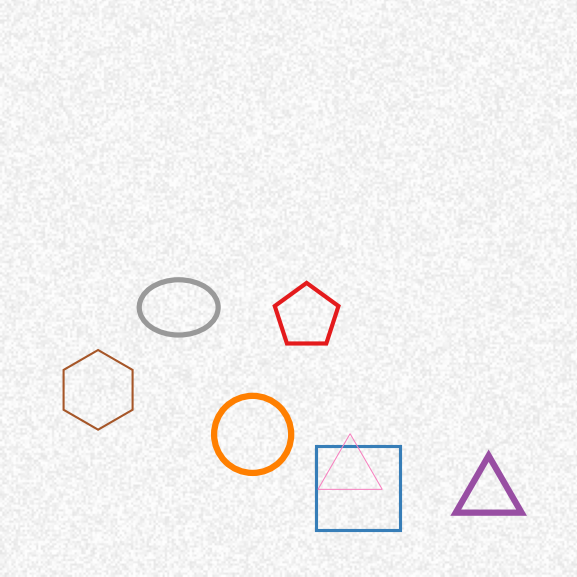[{"shape": "pentagon", "thickness": 2, "radius": 0.29, "center": [0.531, 0.451]}, {"shape": "square", "thickness": 1.5, "radius": 0.36, "center": [0.62, 0.154]}, {"shape": "triangle", "thickness": 3, "radius": 0.33, "center": [0.846, 0.144]}, {"shape": "circle", "thickness": 3, "radius": 0.33, "center": [0.437, 0.247]}, {"shape": "hexagon", "thickness": 1, "radius": 0.34, "center": [0.17, 0.324]}, {"shape": "triangle", "thickness": 0.5, "radius": 0.32, "center": [0.606, 0.184]}, {"shape": "oval", "thickness": 2.5, "radius": 0.34, "center": [0.309, 0.467]}]